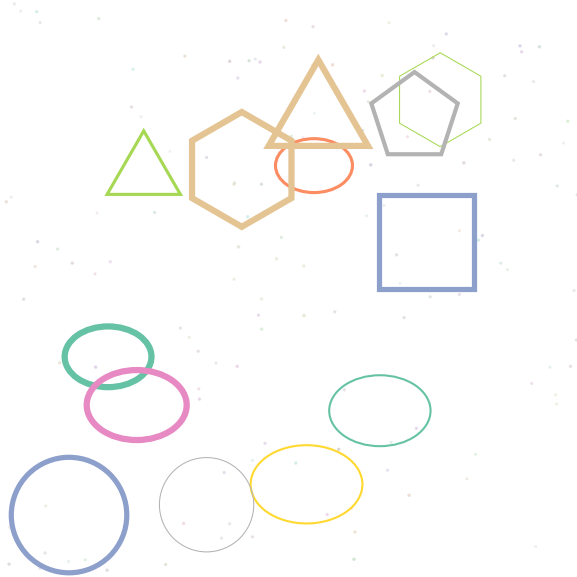[{"shape": "oval", "thickness": 3, "radius": 0.38, "center": [0.187, 0.381]}, {"shape": "oval", "thickness": 1, "radius": 0.44, "center": [0.658, 0.288]}, {"shape": "oval", "thickness": 1.5, "radius": 0.33, "center": [0.544, 0.712]}, {"shape": "circle", "thickness": 2.5, "radius": 0.5, "center": [0.12, 0.107]}, {"shape": "square", "thickness": 2.5, "radius": 0.41, "center": [0.739, 0.58]}, {"shape": "oval", "thickness": 3, "radius": 0.43, "center": [0.237, 0.298]}, {"shape": "triangle", "thickness": 1.5, "radius": 0.37, "center": [0.249, 0.699]}, {"shape": "hexagon", "thickness": 0.5, "radius": 0.41, "center": [0.762, 0.826]}, {"shape": "oval", "thickness": 1, "radius": 0.48, "center": [0.531, 0.16]}, {"shape": "hexagon", "thickness": 3, "radius": 0.5, "center": [0.419, 0.706]}, {"shape": "triangle", "thickness": 3, "radius": 0.5, "center": [0.551, 0.796]}, {"shape": "circle", "thickness": 0.5, "radius": 0.41, "center": [0.358, 0.125]}, {"shape": "pentagon", "thickness": 2, "radius": 0.39, "center": [0.718, 0.796]}]